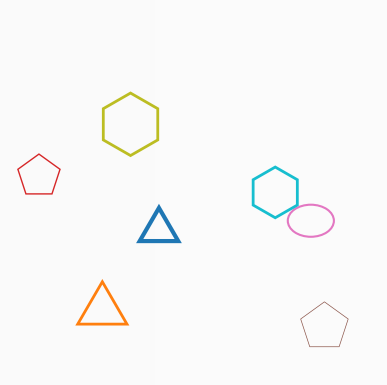[{"shape": "triangle", "thickness": 3, "radius": 0.29, "center": [0.41, 0.403]}, {"shape": "triangle", "thickness": 2, "radius": 0.37, "center": [0.264, 0.195]}, {"shape": "pentagon", "thickness": 1, "radius": 0.29, "center": [0.101, 0.543]}, {"shape": "pentagon", "thickness": 0.5, "radius": 0.32, "center": [0.837, 0.152]}, {"shape": "oval", "thickness": 1.5, "radius": 0.3, "center": [0.802, 0.427]}, {"shape": "hexagon", "thickness": 2, "radius": 0.41, "center": [0.337, 0.677]}, {"shape": "hexagon", "thickness": 2, "radius": 0.33, "center": [0.71, 0.5]}]